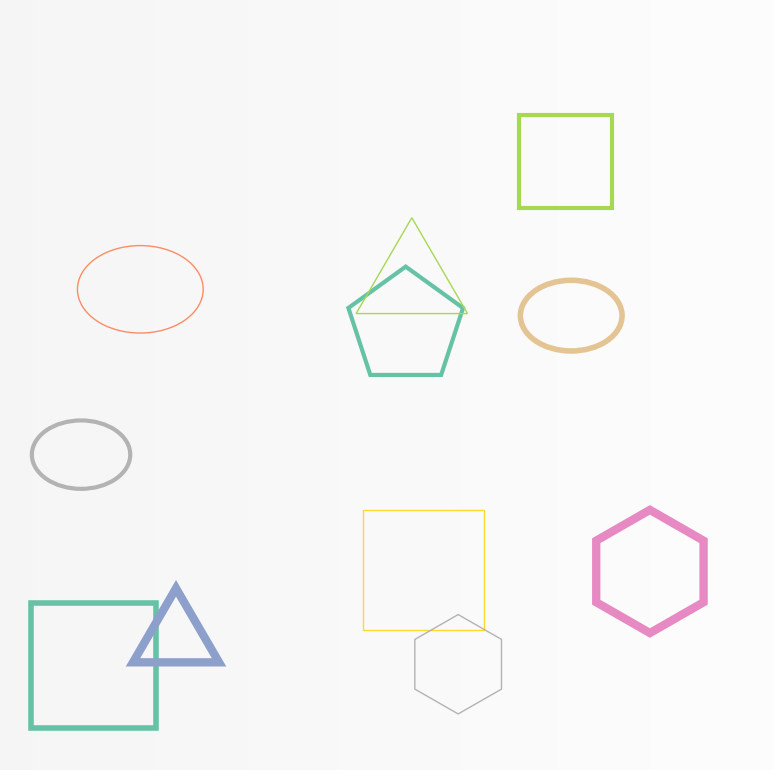[{"shape": "pentagon", "thickness": 1.5, "radius": 0.39, "center": [0.524, 0.576]}, {"shape": "square", "thickness": 2, "radius": 0.4, "center": [0.121, 0.136]}, {"shape": "oval", "thickness": 0.5, "radius": 0.41, "center": [0.181, 0.624]}, {"shape": "triangle", "thickness": 3, "radius": 0.32, "center": [0.227, 0.172]}, {"shape": "hexagon", "thickness": 3, "radius": 0.4, "center": [0.839, 0.258]}, {"shape": "square", "thickness": 1.5, "radius": 0.3, "center": [0.73, 0.79]}, {"shape": "triangle", "thickness": 0.5, "radius": 0.41, "center": [0.531, 0.634]}, {"shape": "square", "thickness": 0.5, "radius": 0.39, "center": [0.546, 0.26]}, {"shape": "oval", "thickness": 2, "radius": 0.33, "center": [0.737, 0.59]}, {"shape": "hexagon", "thickness": 0.5, "radius": 0.32, "center": [0.591, 0.137]}, {"shape": "oval", "thickness": 1.5, "radius": 0.32, "center": [0.105, 0.41]}]